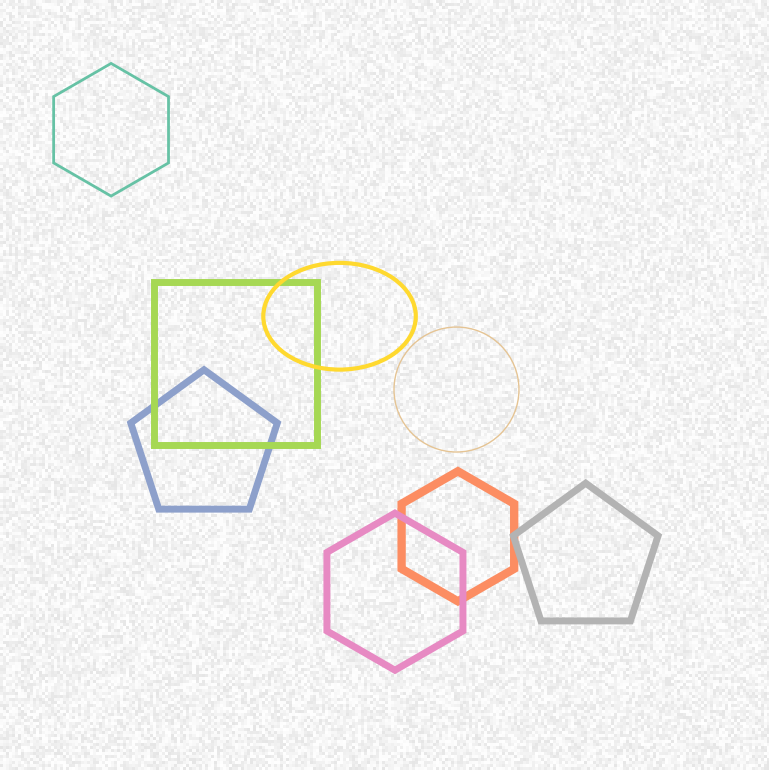[{"shape": "hexagon", "thickness": 1, "radius": 0.43, "center": [0.144, 0.831]}, {"shape": "hexagon", "thickness": 3, "radius": 0.42, "center": [0.595, 0.304]}, {"shape": "pentagon", "thickness": 2.5, "radius": 0.5, "center": [0.265, 0.42]}, {"shape": "hexagon", "thickness": 2.5, "radius": 0.51, "center": [0.513, 0.232]}, {"shape": "square", "thickness": 2.5, "radius": 0.53, "center": [0.306, 0.528]}, {"shape": "oval", "thickness": 1.5, "radius": 0.5, "center": [0.441, 0.589]}, {"shape": "circle", "thickness": 0.5, "radius": 0.41, "center": [0.593, 0.494]}, {"shape": "pentagon", "thickness": 2.5, "radius": 0.49, "center": [0.761, 0.274]}]